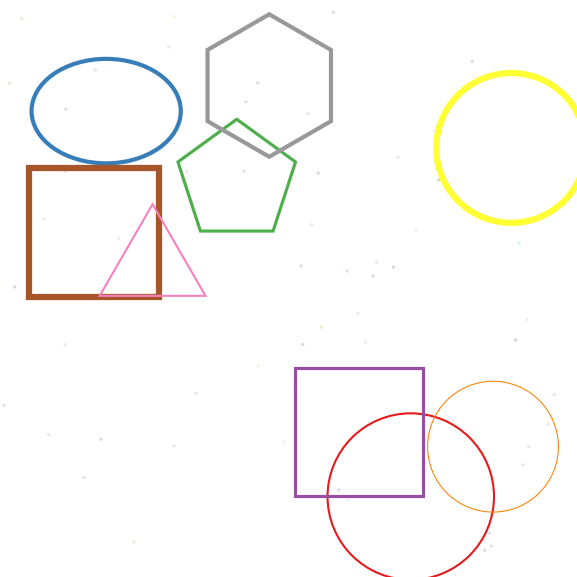[{"shape": "circle", "thickness": 1, "radius": 0.72, "center": [0.711, 0.139]}, {"shape": "oval", "thickness": 2, "radius": 0.65, "center": [0.184, 0.807]}, {"shape": "pentagon", "thickness": 1.5, "radius": 0.54, "center": [0.41, 0.686]}, {"shape": "square", "thickness": 1.5, "radius": 0.55, "center": [0.621, 0.251]}, {"shape": "circle", "thickness": 0.5, "radius": 0.57, "center": [0.854, 0.226]}, {"shape": "circle", "thickness": 3, "radius": 0.65, "center": [0.885, 0.743]}, {"shape": "square", "thickness": 3, "radius": 0.56, "center": [0.163, 0.596]}, {"shape": "triangle", "thickness": 1, "radius": 0.53, "center": [0.264, 0.54]}, {"shape": "hexagon", "thickness": 2, "radius": 0.62, "center": [0.466, 0.851]}]